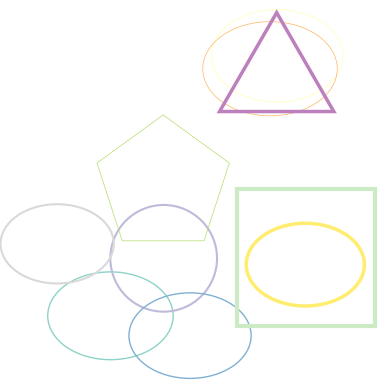[{"shape": "oval", "thickness": 1, "radius": 0.81, "center": [0.287, 0.18]}, {"shape": "oval", "thickness": 0.5, "radius": 0.86, "center": [0.72, 0.855]}, {"shape": "circle", "thickness": 1.5, "radius": 0.69, "center": [0.425, 0.329]}, {"shape": "oval", "thickness": 1, "radius": 0.79, "center": [0.494, 0.128]}, {"shape": "oval", "thickness": 0.5, "radius": 0.87, "center": [0.701, 0.821]}, {"shape": "pentagon", "thickness": 0.5, "radius": 0.9, "center": [0.424, 0.521]}, {"shape": "oval", "thickness": 1.5, "radius": 0.74, "center": [0.149, 0.367]}, {"shape": "triangle", "thickness": 2.5, "radius": 0.86, "center": [0.719, 0.796]}, {"shape": "square", "thickness": 3, "radius": 0.89, "center": [0.795, 0.332]}, {"shape": "oval", "thickness": 2.5, "radius": 0.77, "center": [0.793, 0.313]}]